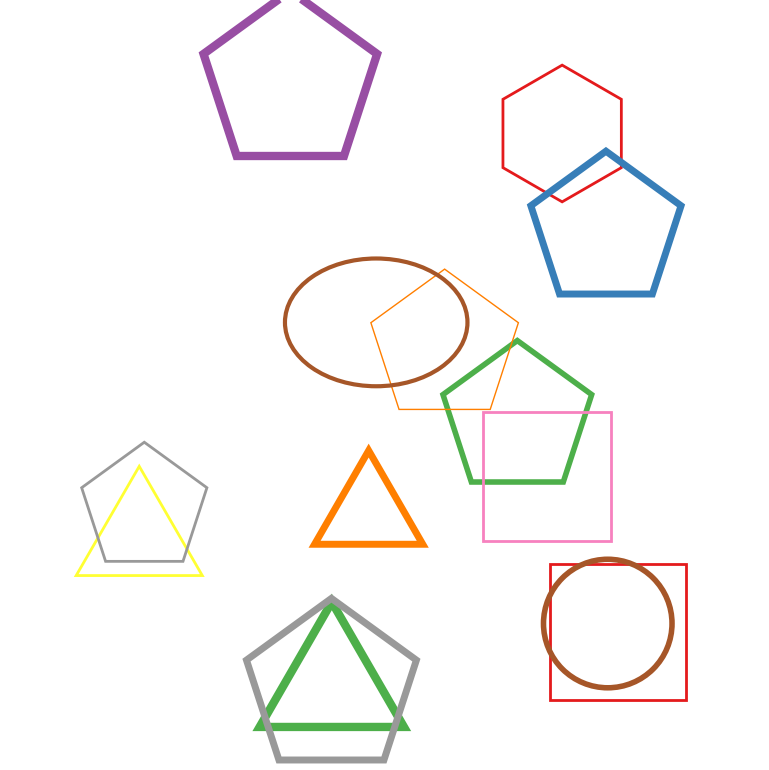[{"shape": "hexagon", "thickness": 1, "radius": 0.44, "center": [0.73, 0.827]}, {"shape": "square", "thickness": 1, "radius": 0.44, "center": [0.803, 0.18]}, {"shape": "pentagon", "thickness": 2.5, "radius": 0.51, "center": [0.787, 0.701]}, {"shape": "pentagon", "thickness": 2, "radius": 0.51, "center": [0.672, 0.456]}, {"shape": "triangle", "thickness": 3, "radius": 0.54, "center": [0.431, 0.11]}, {"shape": "pentagon", "thickness": 3, "radius": 0.59, "center": [0.377, 0.893]}, {"shape": "triangle", "thickness": 2.5, "radius": 0.41, "center": [0.479, 0.334]}, {"shape": "pentagon", "thickness": 0.5, "radius": 0.5, "center": [0.577, 0.55]}, {"shape": "triangle", "thickness": 1, "radius": 0.47, "center": [0.181, 0.3]}, {"shape": "oval", "thickness": 1.5, "radius": 0.59, "center": [0.489, 0.581]}, {"shape": "circle", "thickness": 2, "radius": 0.42, "center": [0.789, 0.19]}, {"shape": "square", "thickness": 1, "radius": 0.42, "center": [0.71, 0.381]}, {"shape": "pentagon", "thickness": 1, "radius": 0.43, "center": [0.187, 0.34]}, {"shape": "pentagon", "thickness": 2.5, "radius": 0.58, "center": [0.43, 0.107]}]